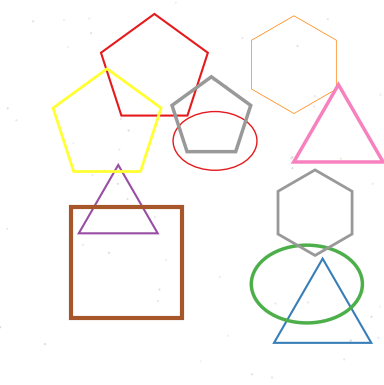[{"shape": "pentagon", "thickness": 1.5, "radius": 0.73, "center": [0.401, 0.818]}, {"shape": "oval", "thickness": 1, "radius": 0.54, "center": [0.559, 0.634]}, {"shape": "triangle", "thickness": 1.5, "radius": 0.73, "center": [0.838, 0.182]}, {"shape": "oval", "thickness": 2.5, "radius": 0.72, "center": [0.797, 0.262]}, {"shape": "triangle", "thickness": 1.5, "radius": 0.59, "center": [0.307, 0.453]}, {"shape": "hexagon", "thickness": 0.5, "radius": 0.63, "center": [0.764, 0.832]}, {"shape": "pentagon", "thickness": 2, "radius": 0.74, "center": [0.278, 0.674]}, {"shape": "square", "thickness": 3, "radius": 0.72, "center": [0.328, 0.318]}, {"shape": "triangle", "thickness": 2.5, "radius": 0.67, "center": [0.879, 0.646]}, {"shape": "hexagon", "thickness": 2, "radius": 0.56, "center": [0.818, 0.448]}, {"shape": "pentagon", "thickness": 2.5, "radius": 0.54, "center": [0.549, 0.693]}]